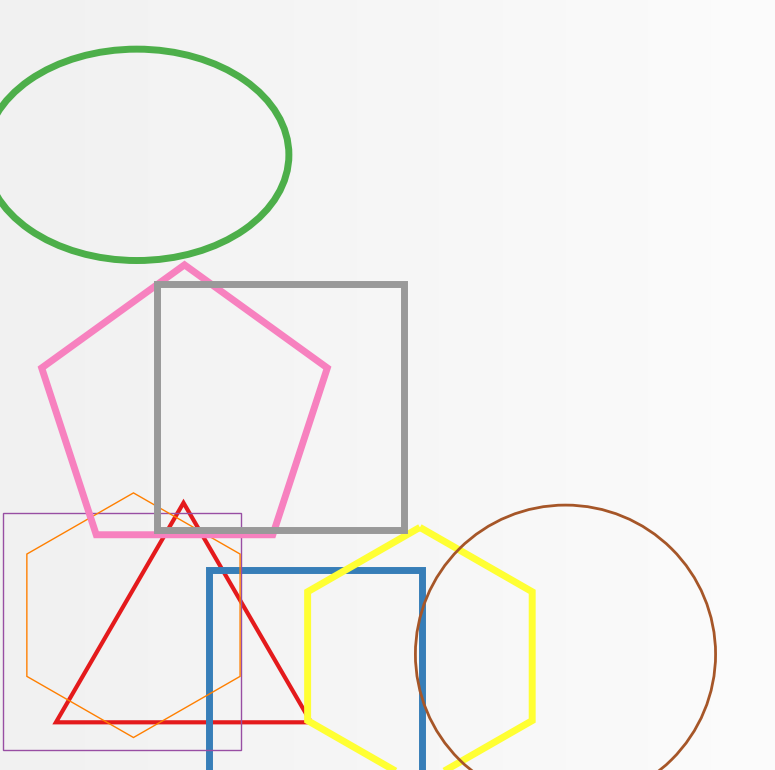[{"shape": "triangle", "thickness": 1.5, "radius": 0.95, "center": [0.237, 0.157]}, {"shape": "square", "thickness": 2.5, "radius": 0.69, "center": [0.407, 0.123]}, {"shape": "oval", "thickness": 2.5, "radius": 0.98, "center": [0.177, 0.799]}, {"shape": "square", "thickness": 0.5, "radius": 0.77, "center": [0.157, 0.18]}, {"shape": "hexagon", "thickness": 0.5, "radius": 0.79, "center": [0.172, 0.201]}, {"shape": "hexagon", "thickness": 2.5, "radius": 0.84, "center": [0.542, 0.148]}, {"shape": "circle", "thickness": 1, "radius": 0.97, "center": [0.73, 0.15]}, {"shape": "pentagon", "thickness": 2.5, "radius": 0.97, "center": [0.238, 0.462]}, {"shape": "square", "thickness": 2.5, "radius": 0.8, "center": [0.362, 0.471]}]